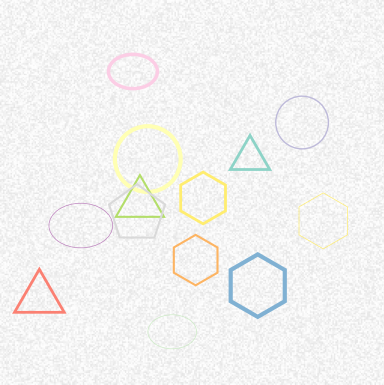[{"shape": "triangle", "thickness": 2, "radius": 0.3, "center": [0.649, 0.589]}, {"shape": "circle", "thickness": 3, "radius": 0.43, "center": [0.384, 0.587]}, {"shape": "circle", "thickness": 1, "radius": 0.34, "center": [0.785, 0.682]}, {"shape": "triangle", "thickness": 2, "radius": 0.37, "center": [0.102, 0.226]}, {"shape": "hexagon", "thickness": 3, "radius": 0.41, "center": [0.669, 0.258]}, {"shape": "hexagon", "thickness": 1.5, "radius": 0.33, "center": [0.508, 0.324]}, {"shape": "triangle", "thickness": 1.5, "radius": 0.36, "center": [0.363, 0.473]}, {"shape": "oval", "thickness": 2.5, "radius": 0.32, "center": [0.345, 0.814]}, {"shape": "pentagon", "thickness": 1.5, "radius": 0.38, "center": [0.356, 0.445]}, {"shape": "oval", "thickness": 0.5, "radius": 0.41, "center": [0.21, 0.414]}, {"shape": "oval", "thickness": 0.5, "radius": 0.32, "center": [0.447, 0.138]}, {"shape": "hexagon", "thickness": 2, "radius": 0.34, "center": [0.527, 0.486]}, {"shape": "hexagon", "thickness": 0.5, "radius": 0.36, "center": [0.84, 0.426]}]